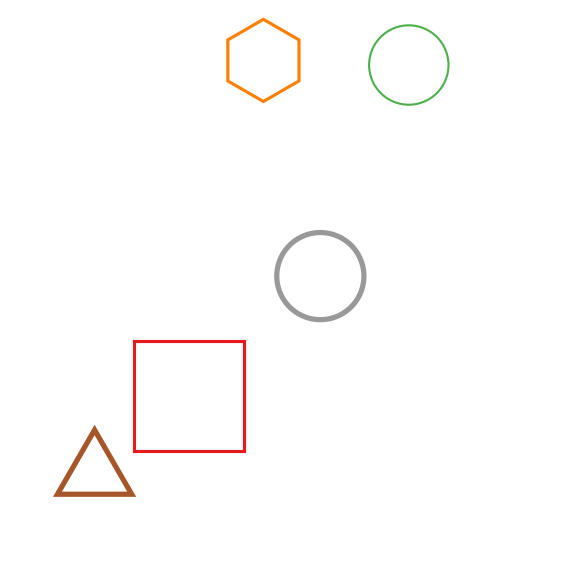[{"shape": "square", "thickness": 1.5, "radius": 0.48, "center": [0.327, 0.313]}, {"shape": "circle", "thickness": 1, "radius": 0.34, "center": [0.708, 0.887]}, {"shape": "hexagon", "thickness": 1.5, "radius": 0.36, "center": [0.456, 0.895]}, {"shape": "triangle", "thickness": 2.5, "radius": 0.37, "center": [0.164, 0.18]}, {"shape": "circle", "thickness": 2.5, "radius": 0.38, "center": [0.555, 0.521]}]